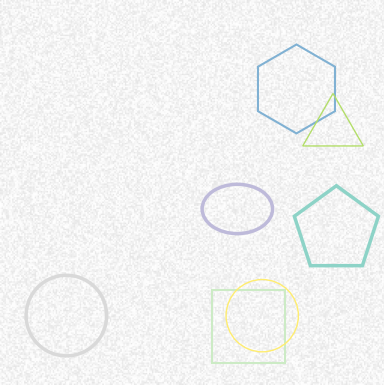[{"shape": "pentagon", "thickness": 2.5, "radius": 0.57, "center": [0.874, 0.403]}, {"shape": "oval", "thickness": 2.5, "radius": 0.46, "center": [0.617, 0.457]}, {"shape": "hexagon", "thickness": 1.5, "radius": 0.58, "center": [0.77, 0.769]}, {"shape": "triangle", "thickness": 1, "radius": 0.45, "center": [0.865, 0.666]}, {"shape": "circle", "thickness": 2.5, "radius": 0.52, "center": [0.172, 0.18]}, {"shape": "square", "thickness": 1.5, "radius": 0.47, "center": [0.644, 0.152]}, {"shape": "circle", "thickness": 1, "radius": 0.47, "center": [0.681, 0.18]}]